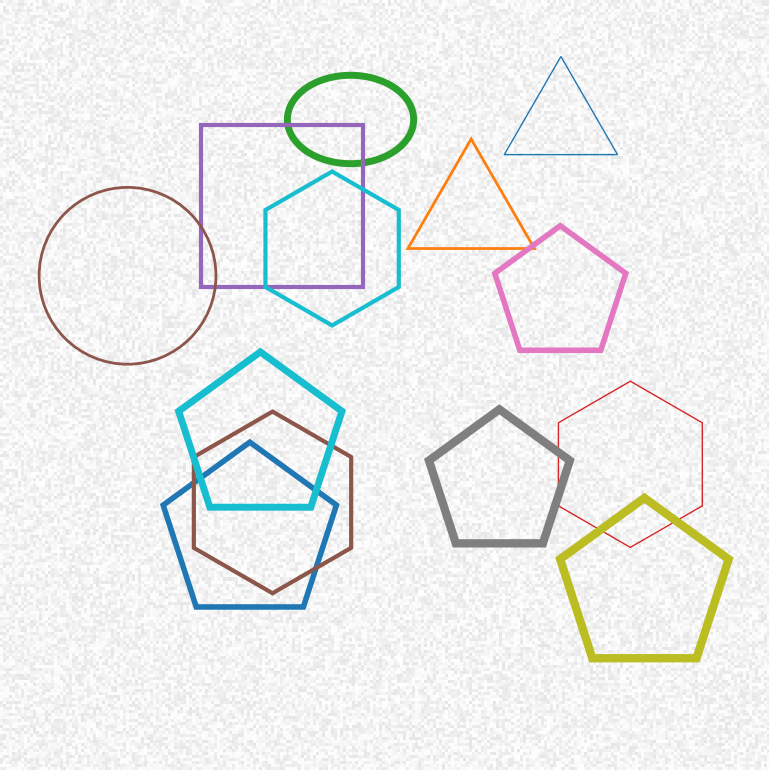[{"shape": "triangle", "thickness": 0.5, "radius": 0.42, "center": [0.728, 0.842]}, {"shape": "pentagon", "thickness": 2, "radius": 0.59, "center": [0.324, 0.307]}, {"shape": "triangle", "thickness": 1, "radius": 0.47, "center": [0.612, 0.725]}, {"shape": "oval", "thickness": 2.5, "radius": 0.41, "center": [0.455, 0.845]}, {"shape": "hexagon", "thickness": 0.5, "radius": 0.54, "center": [0.819, 0.397]}, {"shape": "square", "thickness": 1.5, "radius": 0.53, "center": [0.366, 0.732]}, {"shape": "hexagon", "thickness": 1.5, "radius": 0.59, "center": [0.354, 0.348]}, {"shape": "circle", "thickness": 1, "radius": 0.57, "center": [0.166, 0.642]}, {"shape": "pentagon", "thickness": 2, "radius": 0.45, "center": [0.728, 0.617]}, {"shape": "pentagon", "thickness": 3, "radius": 0.48, "center": [0.649, 0.372]}, {"shape": "pentagon", "thickness": 3, "radius": 0.58, "center": [0.837, 0.238]}, {"shape": "hexagon", "thickness": 1.5, "radius": 0.5, "center": [0.431, 0.677]}, {"shape": "pentagon", "thickness": 2.5, "radius": 0.56, "center": [0.338, 0.431]}]